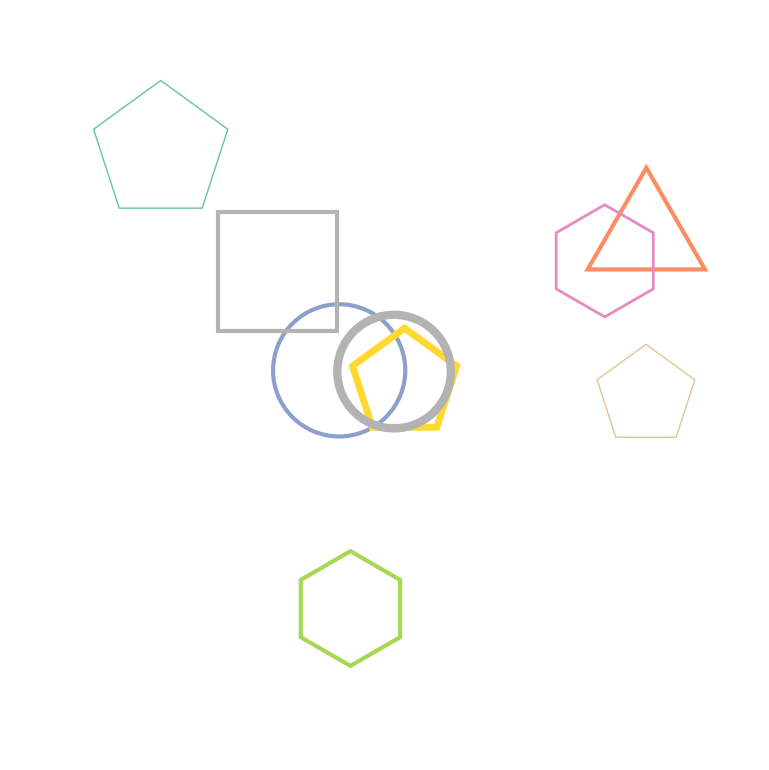[{"shape": "pentagon", "thickness": 0.5, "radius": 0.46, "center": [0.209, 0.804]}, {"shape": "triangle", "thickness": 1.5, "radius": 0.44, "center": [0.839, 0.694]}, {"shape": "circle", "thickness": 1.5, "radius": 0.43, "center": [0.44, 0.519]}, {"shape": "hexagon", "thickness": 1, "radius": 0.36, "center": [0.785, 0.661]}, {"shape": "hexagon", "thickness": 1.5, "radius": 0.37, "center": [0.455, 0.21]}, {"shape": "pentagon", "thickness": 2.5, "radius": 0.36, "center": [0.525, 0.503]}, {"shape": "pentagon", "thickness": 0.5, "radius": 0.33, "center": [0.839, 0.486]}, {"shape": "square", "thickness": 1.5, "radius": 0.39, "center": [0.361, 0.648]}, {"shape": "circle", "thickness": 3, "radius": 0.37, "center": [0.512, 0.517]}]